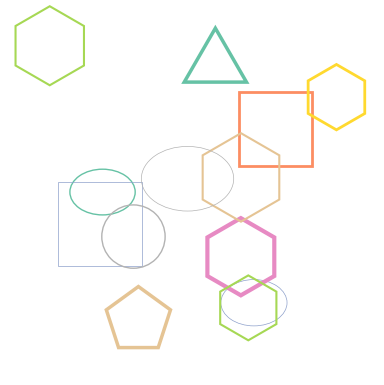[{"shape": "triangle", "thickness": 2.5, "radius": 0.47, "center": [0.559, 0.833]}, {"shape": "oval", "thickness": 1, "radius": 0.42, "center": [0.266, 0.501]}, {"shape": "square", "thickness": 2, "radius": 0.48, "center": [0.715, 0.665]}, {"shape": "square", "thickness": 0.5, "radius": 0.54, "center": [0.26, 0.419]}, {"shape": "oval", "thickness": 0.5, "radius": 0.43, "center": [0.66, 0.214]}, {"shape": "hexagon", "thickness": 3, "radius": 0.5, "center": [0.626, 0.333]}, {"shape": "hexagon", "thickness": 1.5, "radius": 0.42, "center": [0.645, 0.2]}, {"shape": "hexagon", "thickness": 1.5, "radius": 0.51, "center": [0.129, 0.881]}, {"shape": "hexagon", "thickness": 2, "radius": 0.42, "center": [0.874, 0.748]}, {"shape": "pentagon", "thickness": 2.5, "radius": 0.44, "center": [0.359, 0.168]}, {"shape": "hexagon", "thickness": 1.5, "radius": 0.57, "center": [0.626, 0.539]}, {"shape": "oval", "thickness": 0.5, "radius": 0.6, "center": [0.487, 0.536]}, {"shape": "circle", "thickness": 1, "radius": 0.41, "center": [0.347, 0.386]}]